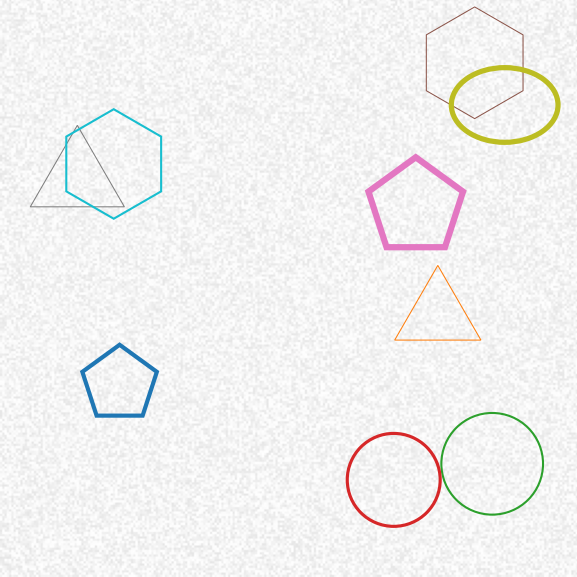[{"shape": "pentagon", "thickness": 2, "radius": 0.34, "center": [0.207, 0.334]}, {"shape": "triangle", "thickness": 0.5, "radius": 0.43, "center": [0.758, 0.453]}, {"shape": "circle", "thickness": 1, "radius": 0.44, "center": [0.852, 0.196]}, {"shape": "circle", "thickness": 1.5, "radius": 0.4, "center": [0.682, 0.168]}, {"shape": "hexagon", "thickness": 0.5, "radius": 0.48, "center": [0.822, 0.89]}, {"shape": "pentagon", "thickness": 3, "radius": 0.43, "center": [0.72, 0.641]}, {"shape": "triangle", "thickness": 0.5, "radius": 0.47, "center": [0.134, 0.688]}, {"shape": "oval", "thickness": 2.5, "radius": 0.46, "center": [0.874, 0.817]}, {"shape": "hexagon", "thickness": 1, "radius": 0.47, "center": [0.197, 0.715]}]